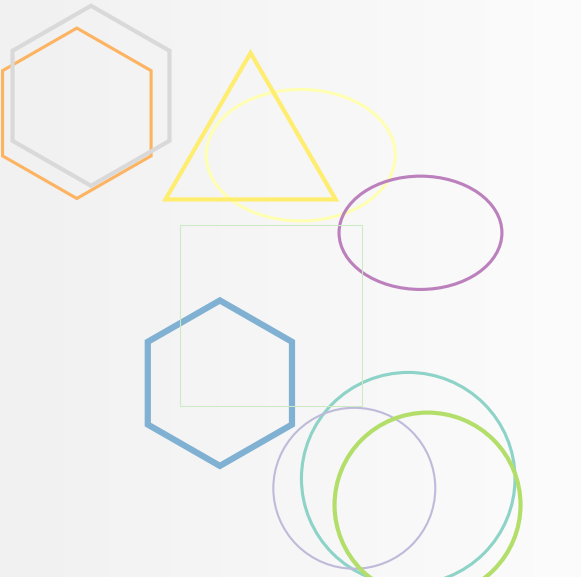[{"shape": "circle", "thickness": 1.5, "radius": 0.92, "center": [0.702, 0.171]}, {"shape": "oval", "thickness": 1.5, "radius": 0.81, "center": [0.517, 0.73]}, {"shape": "circle", "thickness": 1, "radius": 0.7, "center": [0.61, 0.154]}, {"shape": "hexagon", "thickness": 3, "radius": 0.72, "center": [0.378, 0.336]}, {"shape": "hexagon", "thickness": 1.5, "radius": 0.74, "center": [0.132, 0.803]}, {"shape": "circle", "thickness": 2, "radius": 0.8, "center": [0.736, 0.125]}, {"shape": "hexagon", "thickness": 2, "radius": 0.78, "center": [0.157, 0.833]}, {"shape": "oval", "thickness": 1.5, "radius": 0.7, "center": [0.723, 0.596]}, {"shape": "square", "thickness": 0.5, "radius": 0.78, "center": [0.465, 0.453]}, {"shape": "triangle", "thickness": 2, "radius": 0.85, "center": [0.431, 0.738]}]